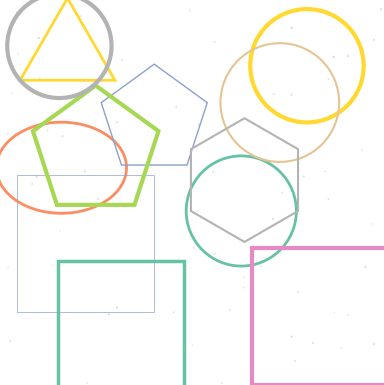[{"shape": "square", "thickness": 2.5, "radius": 0.82, "center": [0.315, 0.158]}, {"shape": "circle", "thickness": 2, "radius": 0.72, "center": [0.627, 0.452]}, {"shape": "oval", "thickness": 2, "radius": 0.84, "center": [0.16, 0.564]}, {"shape": "square", "thickness": 0.5, "radius": 0.89, "center": [0.222, 0.368]}, {"shape": "pentagon", "thickness": 1, "radius": 0.72, "center": [0.401, 0.688]}, {"shape": "square", "thickness": 3, "radius": 0.89, "center": [0.832, 0.178]}, {"shape": "pentagon", "thickness": 3, "radius": 0.86, "center": [0.249, 0.607]}, {"shape": "circle", "thickness": 3, "radius": 0.74, "center": [0.797, 0.829]}, {"shape": "triangle", "thickness": 2, "radius": 0.71, "center": [0.175, 0.863]}, {"shape": "circle", "thickness": 1.5, "radius": 0.77, "center": [0.727, 0.734]}, {"shape": "circle", "thickness": 3, "radius": 0.68, "center": [0.154, 0.881]}, {"shape": "hexagon", "thickness": 1.5, "radius": 0.8, "center": [0.635, 0.532]}]